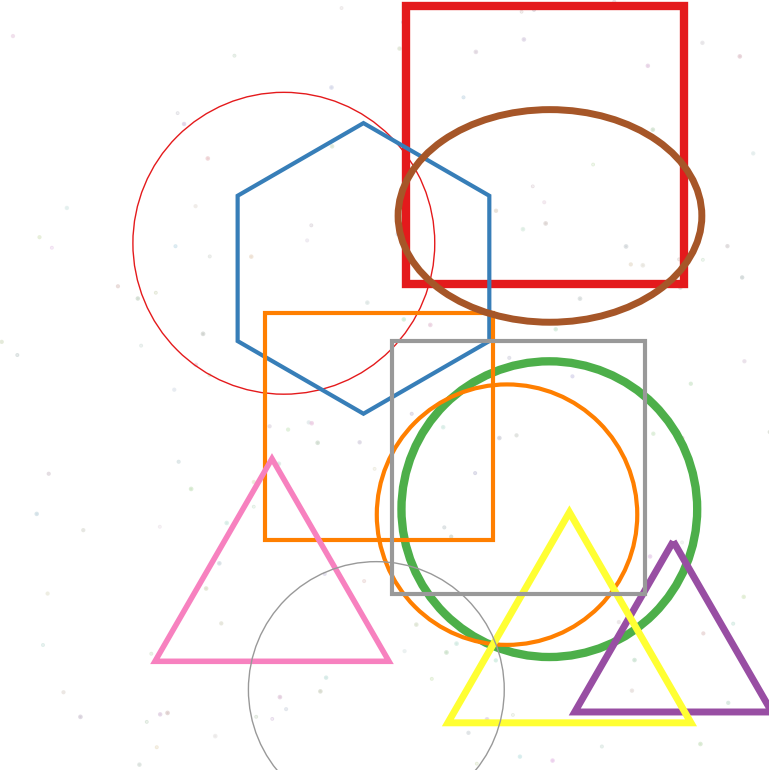[{"shape": "circle", "thickness": 0.5, "radius": 0.98, "center": [0.369, 0.684]}, {"shape": "square", "thickness": 3, "radius": 0.9, "center": [0.708, 0.812]}, {"shape": "hexagon", "thickness": 1.5, "radius": 0.94, "center": [0.472, 0.651]}, {"shape": "circle", "thickness": 3, "radius": 0.96, "center": [0.713, 0.339]}, {"shape": "triangle", "thickness": 2.5, "radius": 0.74, "center": [0.874, 0.149]}, {"shape": "circle", "thickness": 1.5, "radius": 0.85, "center": [0.658, 0.332]}, {"shape": "square", "thickness": 1.5, "radius": 0.74, "center": [0.492, 0.446]}, {"shape": "triangle", "thickness": 2.5, "radius": 0.91, "center": [0.74, 0.152]}, {"shape": "oval", "thickness": 2.5, "radius": 0.99, "center": [0.714, 0.72]}, {"shape": "triangle", "thickness": 2, "radius": 0.88, "center": [0.353, 0.229]}, {"shape": "square", "thickness": 1.5, "radius": 0.82, "center": [0.673, 0.393]}, {"shape": "circle", "thickness": 0.5, "radius": 0.83, "center": [0.489, 0.104]}]